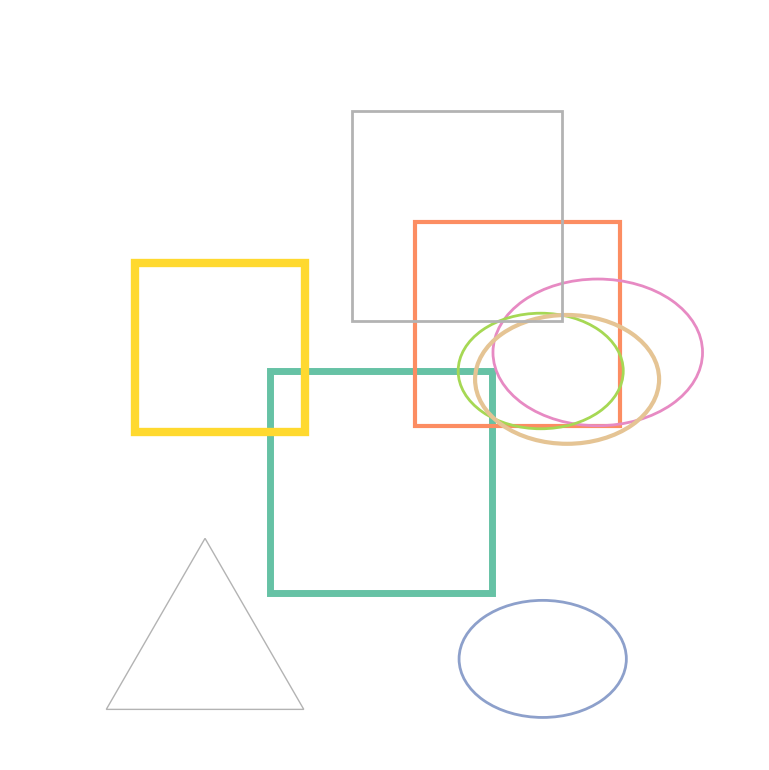[{"shape": "square", "thickness": 2.5, "radius": 0.72, "center": [0.495, 0.374]}, {"shape": "square", "thickness": 1.5, "radius": 0.66, "center": [0.672, 0.58]}, {"shape": "oval", "thickness": 1, "radius": 0.54, "center": [0.705, 0.144]}, {"shape": "oval", "thickness": 1, "radius": 0.68, "center": [0.776, 0.542]}, {"shape": "oval", "thickness": 1, "radius": 0.54, "center": [0.702, 0.518]}, {"shape": "square", "thickness": 3, "radius": 0.55, "center": [0.286, 0.549]}, {"shape": "oval", "thickness": 1.5, "radius": 0.6, "center": [0.736, 0.507]}, {"shape": "square", "thickness": 1, "radius": 0.68, "center": [0.594, 0.72]}, {"shape": "triangle", "thickness": 0.5, "radius": 0.74, "center": [0.266, 0.153]}]